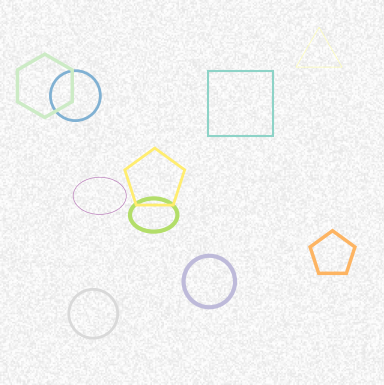[{"shape": "square", "thickness": 1.5, "radius": 0.42, "center": [0.625, 0.732]}, {"shape": "triangle", "thickness": 0.5, "radius": 0.35, "center": [0.829, 0.86]}, {"shape": "circle", "thickness": 3, "radius": 0.33, "center": [0.544, 0.269]}, {"shape": "circle", "thickness": 2, "radius": 0.32, "center": [0.196, 0.752]}, {"shape": "pentagon", "thickness": 2.5, "radius": 0.31, "center": [0.864, 0.34]}, {"shape": "oval", "thickness": 3, "radius": 0.31, "center": [0.399, 0.441]}, {"shape": "circle", "thickness": 2, "radius": 0.32, "center": [0.242, 0.185]}, {"shape": "oval", "thickness": 0.5, "radius": 0.34, "center": [0.259, 0.491]}, {"shape": "hexagon", "thickness": 2.5, "radius": 0.41, "center": [0.116, 0.777]}, {"shape": "pentagon", "thickness": 2, "radius": 0.41, "center": [0.402, 0.534]}]